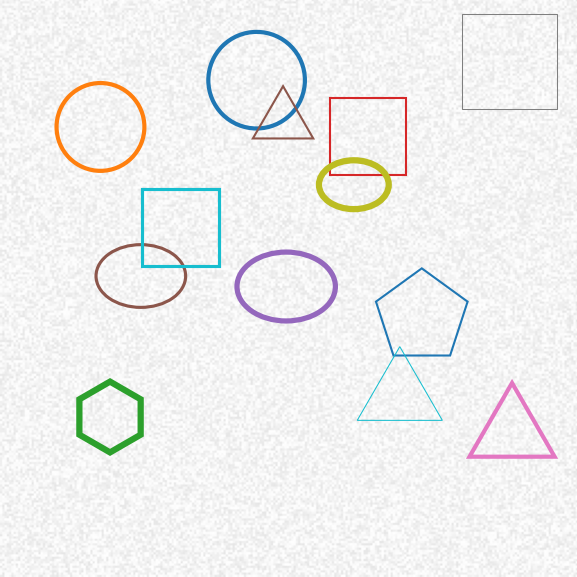[{"shape": "pentagon", "thickness": 1, "radius": 0.42, "center": [0.73, 0.451]}, {"shape": "circle", "thickness": 2, "radius": 0.42, "center": [0.444, 0.86]}, {"shape": "circle", "thickness": 2, "radius": 0.38, "center": [0.174, 0.779]}, {"shape": "hexagon", "thickness": 3, "radius": 0.31, "center": [0.191, 0.277]}, {"shape": "square", "thickness": 1, "radius": 0.33, "center": [0.637, 0.763]}, {"shape": "oval", "thickness": 2.5, "radius": 0.43, "center": [0.496, 0.503]}, {"shape": "oval", "thickness": 1.5, "radius": 0.39, "center": [0.244, 0.521]}, {"shape": "triangle", "thickness": 1, "radius": 0.3, "center": [0.49, 0.79]}, {"shape": "triangle", "thickness": 2, "radius": 0.43, "center": [0.887, 0.251]}, {"shape": "square", "thickness": 0.5, "radius": 0.41, "center": [0.882, 0.893]}, {"shape": "oval", "thickness": 3, "radius": 0.3, "center": [0.613, 0.679]}, {"shape": "triangle", "thickness": 0.5, "radius": 0.43, "center": [0.692, 0.314]}, {"shape": "square", "thickness": 1.5, "radius": 0.33, "center": [0.312, 0.605]}]